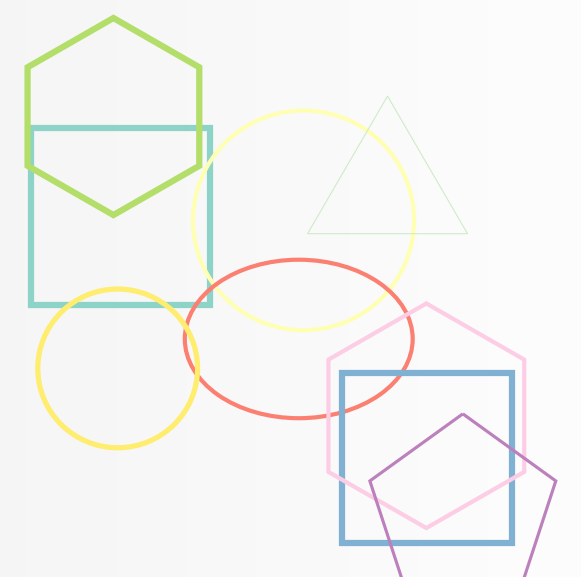[{"shape": "square", "thickness": 3, "radius": 0.77, "center": [0.207, 0.624]}, {"shape": "circle", "thickness": 2, "radius": 0.95, "center": [0.522, 0.618]}, {"shape": "oval", "thickness": 2, "radius": 0.98, "center": [0.514, 0.412]}, {"shape": "square", "thickness": 3, "radius": 0.73, "center": [0.735, 0.206]}, {"shape": "hexagon", "thickness": 3, "radius": 0.85, "center": [0.195, 0.797]}, {"shape": "hexagon", "thickness": 2, "radius": 0.97, "center": [0.733, 0.279]}, {"shape": "pentagon", "thickness": 1.5, "radius": 0.84, "center": [0.796, 0.114]}, {"shape": "triangle", "thickness": 0.5, "radius": 0.79, "center": [0.667, 0.674]}, {"shape": "circle", "thickness": 2.5, "radius": 0.69, "center": [0.202, 0.361]}]